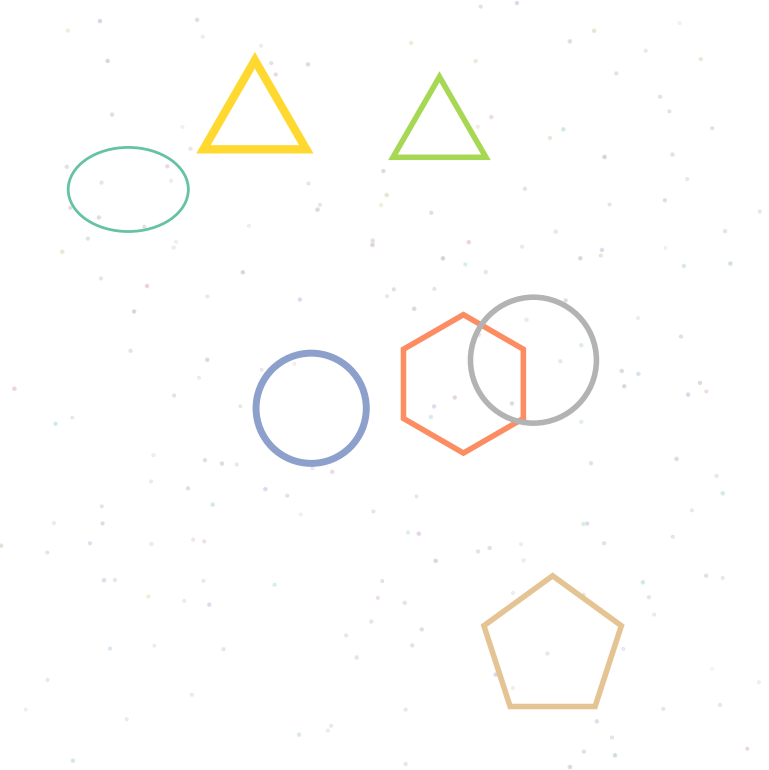[{"shape": "oval", "thickness": 1, "radius": 0.39, "center": [0.167, 0.754]}, {"shape": "hexagon", "thickness": 2, "radius": 0.45, "center": [0.602, 0.501]}, {"shape": "circle", "thickness": 2.5, "radius": 0.36, "center": [0.404, 0.47]}, {"shape": "triangle", "thickness": 2, "radius": 0.35, "center": [0.571, 0.831]}, {"shape": "triangle", "thickness": 3, "radius": 0.39, "center": [0.331, 0.845]}, {"shape": "pentagon", "thickness": 2, "radius": 0.47, "center": [0.718, 0.158]}, {"shape": "circle", "thickness": 2, "radius": 0.41, "center": [0.693, 0.532]}]